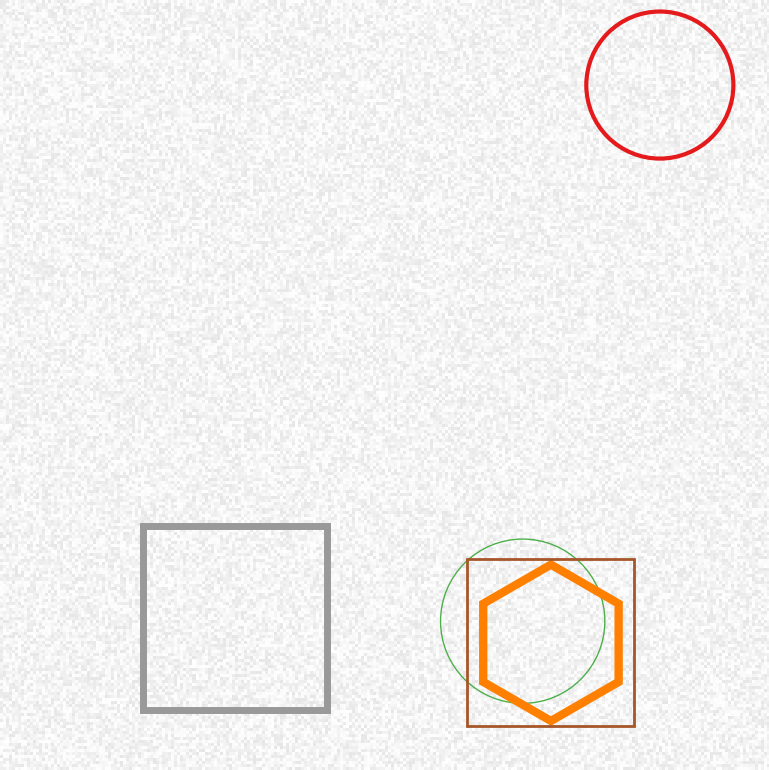[{"shape": "circle", "thickness": 1.5, "radius": 0.48, "center": [0.857, 0.89]}, {"shape": "circle", "thickness": 0.5, "radius": 0.53, "center": [0.679, 0.193]}, {"shape": "hexagon", "thickness": 3, "radius": 0.51, "center": [0.715, 0.165]}, {"shape": "square", "thickness": 1, "radius": 0.54, "center": [0.715, 0.165]}, {"shape": "square", "thickness": 2.5, "radius": 0.6, "center": [0.305, 0.197]}]